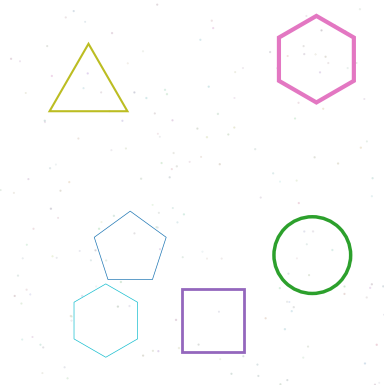[{"shape": "pentagon", "thickness": 0.5, "radius": 0.49, "center": [0.338, 0.353]}, {"shape": "circle", "thickness": 2.5, "radius": 0.5, "center": [0.811, 0.337]}, {"shape": "square", "thickness": 2, "radius": 0.41, "center": [0.553, 0.167]}, {"shape": "hexagon", "thickness": 3, "radius": 0.56, "center": [0.822, 0.846]}, {"shape": "triangle", "thickness": 1.5, "radius": 0.58, "center": [0.23, 0.769]}, {"shape": "hexagon", "thickness": 0.5, "radius": 0.48, "center": [0.275, 0.167]}]